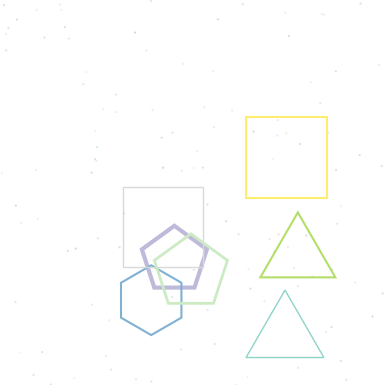[{"shape": "triangle", "thickness": 1, "radius": 0.58, "center": [0.74, 0.13]}, {"shape": "pentagon", "thickness": 3, "radius": 0.44, "center": [0.453, 0.325]}, {"shape": "hexagon", "thickness": 1.5, "radius": 0.45, "center": [0.393, 0.22]}, {"shape": "triangle", "thickness": 1.5, "radius": 0.56, "center": [0.774, 0.336]}, {"shape": "square", "thickness": 1, "radius": 0.52, "center": [0.422, 0.41]}, {"shape": "pentagon", "thickness": 2, "radius": 0.5, "center": [0.496, 0.293]}, {"shape": "square", "thickness": 1.5, "radius": 0.53, "center": [0.743, 0.592]}]